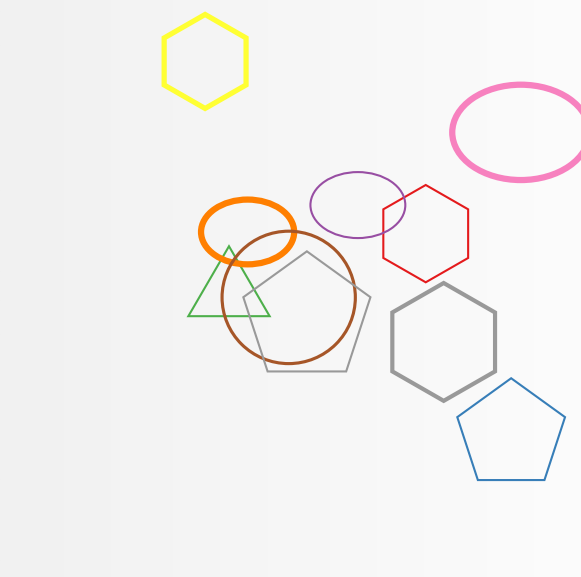[{"shape": "hexagon", "thickness": 1, "radius": 0.42, "center": [0.732, 0.595]}, {"shape": "pentagon", "thickness": 1, "radius": 0.49, "center": [0.879, 0.247]}, {"shape": "triangle", "thickness": 1, "radius": 0.4, "center": [0.394, 0.492]}, {"shape": "oval", "thickness": 1, "radius": 0.41, "center": [0.616, 0.644]}, {"shape": "oval", "thickness": 3, "radius": 0.4, "center": [0.426, 0.597]}, {"shape": "hexagon", "thickness": 2.5, "radius": 0.41, "center": [0.353, 0.893]}, {"shape": "circle", "thickness": 1.5, "radius": 0.57, "center": [0.497, 0.484]}, {"shape": "oval", "thickness": 3, "radius": 0.59, "center": [0.896, 0.77]}, {"shape": "hexagon", "thickness": 2, "radius": 0.51, "center": [0.763, 0.407]}, {"shape": "pentagon", "thickness": 1, "radius": 0.57, "center": [0.528, 0.449]}]